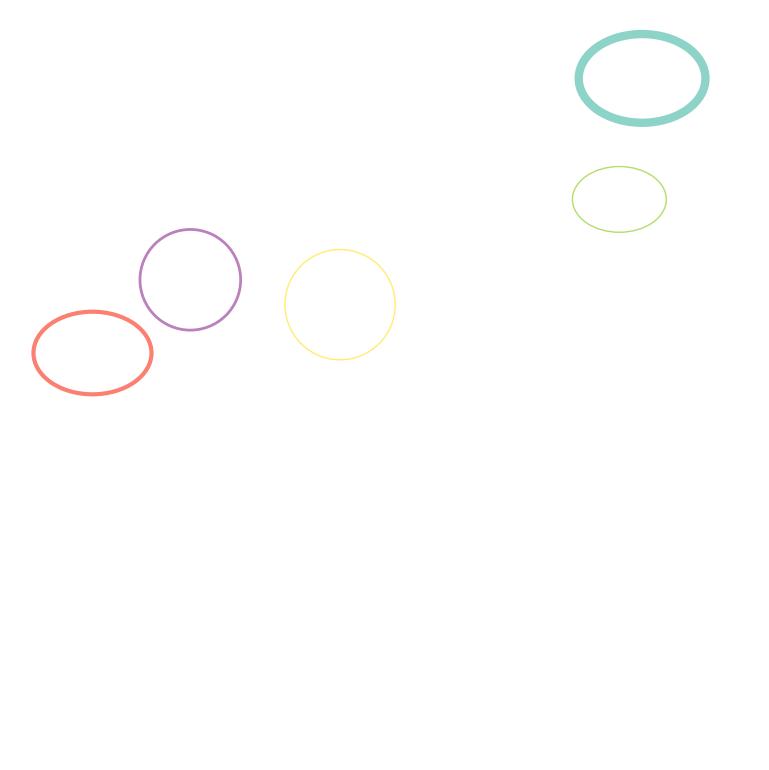[{"shape": "oval", "thickness": 3, "radius": 0.41, "center": [0.834, 0.898]}, {"shape": "oval", "thickness": 1.5, "radius": 0.38, "center": [0.12, 0.542]}, {"shape": "oval", "thickness": 0.5, "radius": 0.3, "center": [0.804, 0.741]}, {"shape": "circle", "thickness": 1, "radius": 0.33, "center": [0.247, 0.637]}, {"shape": "circle", "thickness": 0.5, "radius": 0.36, "center": [0.442, 0.604]}]